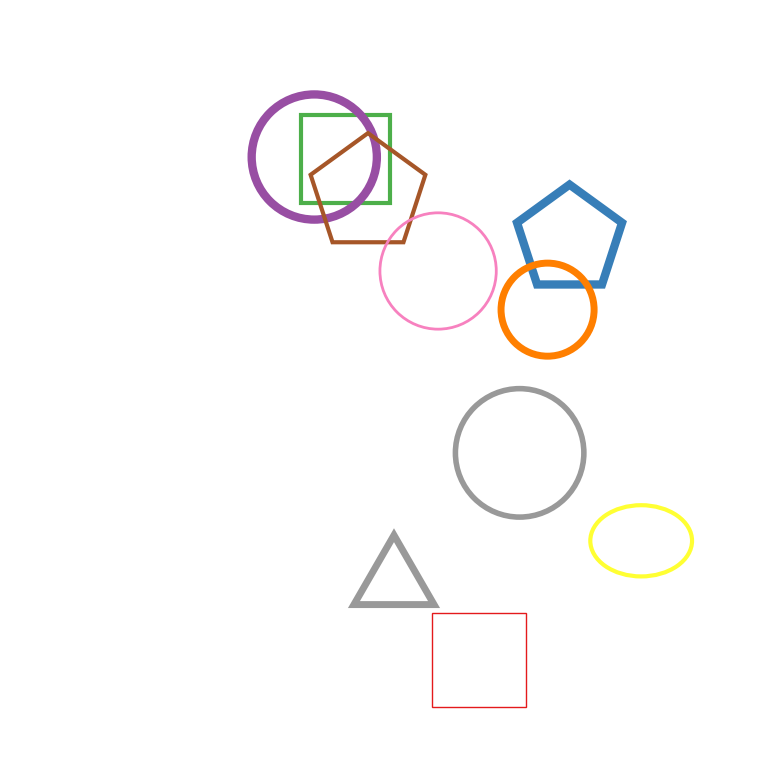[{"shape": "square", "thickness": 0.5, "radius": 0.31, "center": [0.622, 0.143]}, {"shape": "pentagon", "thickness": 3, "radius": 0.36, "center": [0.74, 0.689]}, {"shape": "square", "thickness": 1.5, "radius": 0.29, "center": [0.448, 0.794]}, {"shape": "circle", "thickness": 3, "radius": 0.41, "center": [0.408, 0.796]}, {"shape": "circle", "thickness": 2.5, "radius": 0.3, "center": [0.711, 0.598]}, {"shape": "oval", "thickness": 1.5, "radius": 0.33, "center": [0.833, 0.298]}, {"shape": "pentagon", "thickness": 1.5, "radius": 0.39, "center": [0.478, 0.749]}, {"shape": "circle", "thickness": 1, "radius": 0.38, "center": [0.569, 0.648]}, {"shape": "triangle", "thickness": 2.5, "radius": 0.3, "center": [0.512, 0.245]}, {"shape": "circle", "thickness": 2, "radius": 0.42, "center": [0.675, 0.412]}]